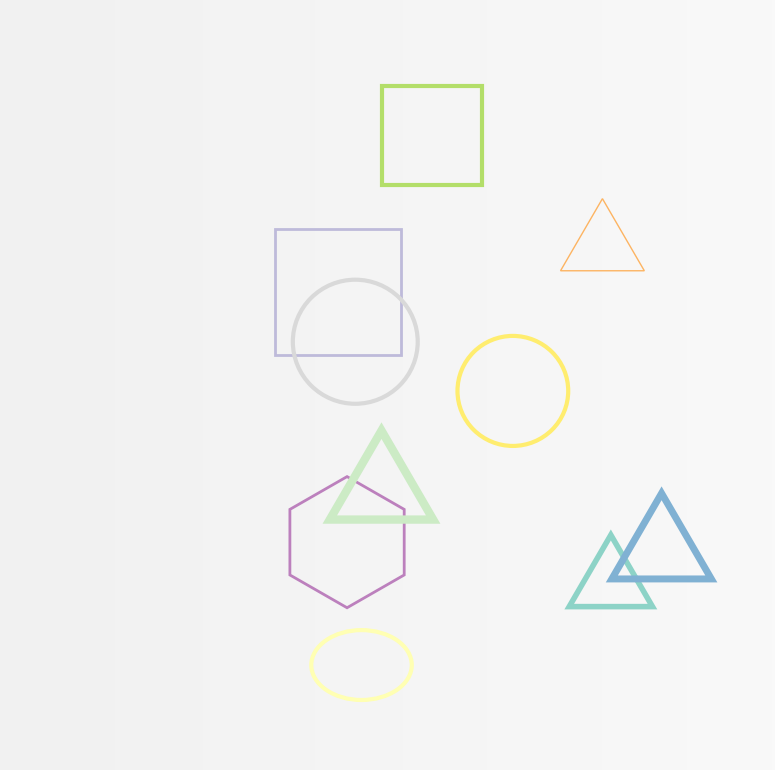[{"shape": "triangle", "thickness": 2, "radius": 0.31, "center": [0.788, 0.243]}, {"shape": "oval", "thickness": 1.5, "radius": 0.32, "center": [0.466, 0.136]}, {"shape": "square", "thickness": 1, "radius": 0.41, "center": [0.436, 0.621]}, {"shape": "triangle", "thickness": 2.5, "radius": 0.37, "center": [0.854, 0.285]}, {"shape": "triangle", "thickness": 0.5, "radius": 0.31, "center": [0.777, 0.68]}, {"shape": "square", "thickness": 1.5, "radius": 0.32, "center": [0.557, 0.824]}, {"shape": "circle", "thickness": 1.5, "radius": 0.4, "center": [0.458, 0.556]}, {"shape": "hexagon", "thickness": 1, "radius": 0.43, "center": [0.448, 0.296]}, {"shape": "triangle", "thickness": 3, "radius": 0.39, "center": [0.492, 0.364]}, {"shape": "circle", "thickness": 1.5, "radius": 0.36, "center": [0.662, 0.492]}]